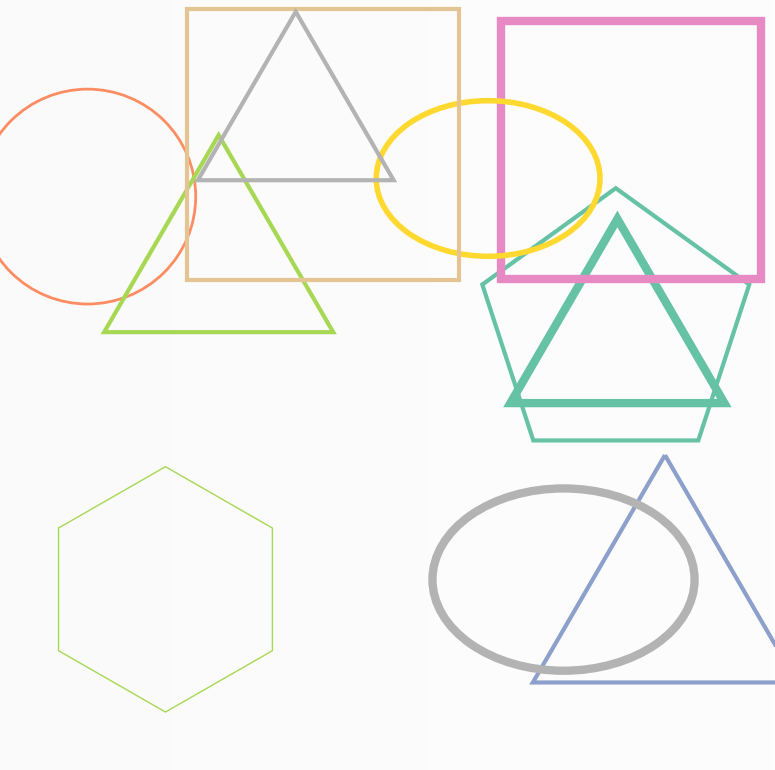[{"shape": "triangle", "thickness": 3, "radius": 0.8, "center": [0.797, 0.556]}, {"shape": "pentagon", "thickness": 1.5, "radius": 0.91, "center": [0.795, 0.575]}, {"shape": "circle", "thickness": 1, "radius": 0.7, "center": [0.113, 0.745]}, {"shape": "triangle", "thickness": 1.5, "radius": 0.98, "center": [0.858, 0.212]}, {"shape": "square", "thickness": 3, "radius": 0.84, "center": [0.814, 0.805]}, {"shape": "hexagon", "thickness": 0.5, "radius": 0.8, "center": [0.214, 0.235]}, {"shape": "triangle", "thickness": 1.5, "radius": 0.85, "center": [0.282, 0.654]}, {"shape": "oval", "thickness": 2, "radius": 0.72, "center": [0.63, 0.768]}, {"shape": "square", "thickness": 1.5, "radius": 0.88, "center": [0.417, 0.813]}, {"shape": "oval", "thickness": 3, "radius": 0.85, "center": [0.727, 0.247]}, {"shape": "triangle", "thickness": 1.5, "radius": 0.73, "center": [0.382, 0.839]}]